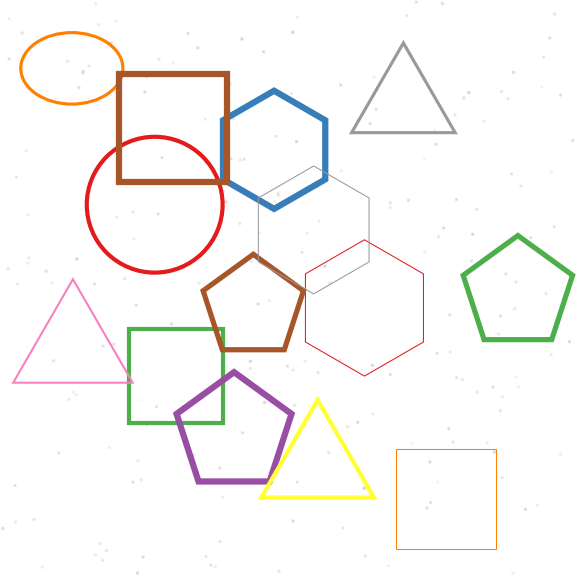[{"shape": "hexagon", "thickness": 0.5, "radius": 0.59, "center": [0.631, 0.466]}, {"shape": "circle", "thickness": 2, "radius": 0.59, "center": [0.268, 0.645]}, {"shape": "hexagon", "thickness": 3, "radius": 0.51, "center": [0.475, 0.74]}, {"shape": "square", "thickness": 2, "radius": 0.41, "center": [0.305, 0.349]}, {"shape": "pentagon", "thickness": 2.5, "radius": 0.5, "center": [0.897, 0.492]}, {"shape": "pentagon", "thickness": 3, "radius": 0.52, "center": [0.405, 0.25]}, {"shape": "oval", "thickness": 1.5, "radius": 0.44, "center": [0.124, 0.881]}, {"shape": "square", "thickness": 0.5, "radius": 0.43, "center": [0.772, 0.136]}, {"shape": "triangle", "thickness": 2, "radius": 0.56, "center": [0.55, 0.194]}, {"shape": "pentagon", "thickness": 2.5, "radius": 0.46, "center": [0.439, 0.467]}, {"shape": "square", "thickness": 3, "radius": 0.47, "center": [0.3, 0.778]}, {"shape": "triangle", "thickness": 1, "radius": 0.6, "center": [0.126, 0.396]}, {"shape": "triangle", "thickness": 1.5, "radius": 0.52, "center": [0.699, 0.821]}, {"shape": "hexagon", "thickness": 0.5, "radius": 0.55, "center": [0.543, 0.601]}]